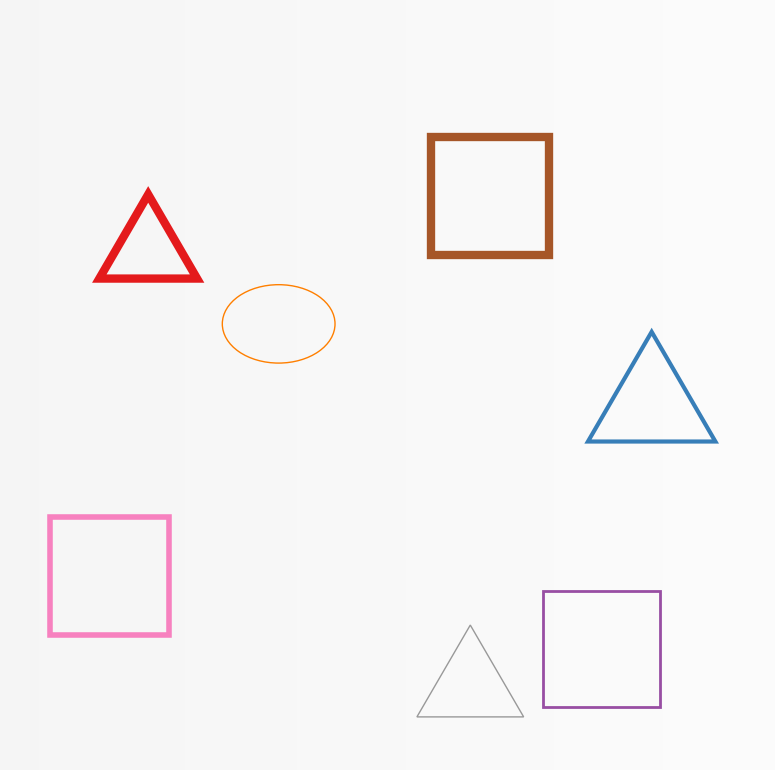[{"shape": "triangle", "thickness": 3, "radius": 0.36, "center": [0.191, 0.675]}, {"shape": "triangle", "thickness": 1.5, "radius": 0.47, "center": [0.841, 0.474]}, {"shape": "square", "thickness": 1, "radius": 0.38, "center": [0.776, 0.158]}, {"shape": "oval", "thickness": 0.5, "radius": 0.36, "center": [0.36, 0.579]}, {"shape": "square", "thickness": 3, "radius": 0.38, "center": [0.632, 0.745]}, {"shape": "square", "thickness": 2, "radius": 0.38, "center": [0.142, 0.252]}, {"shape": "triangle", "thickness": 0.5, "radius": 0.4, "center": [0.607, 0.109]}]